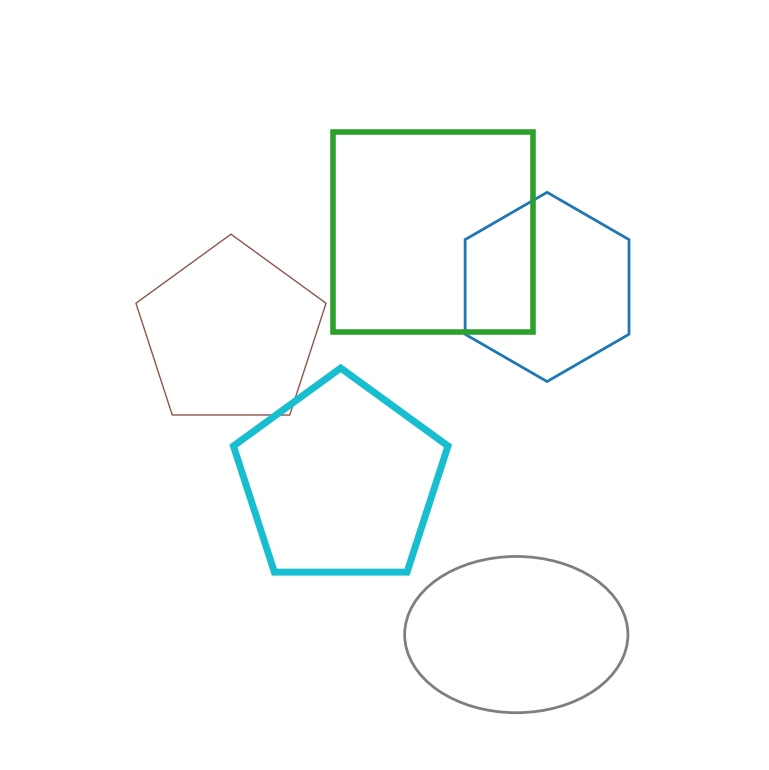[{"shape": "hexagon", "thickness": 1, "radius": 0.61, "center": [0.71, 0.627]}, {"shape": "square", "thickness": 2, "radius": 0.65, "center": [0.563, 0.699]}, {"shape": "pentagon", "thickness": 0.5, "radius": 0.65, "center": [0.3, 0.566]}, {"shape": "oval", "thickness": 1, "radius": 0.72, "center": [0.671, 0.176]}, {"shape": "pentagon", "thickness": 2.5, "radius": 0.73, "center": [0.442, 0.375]}]